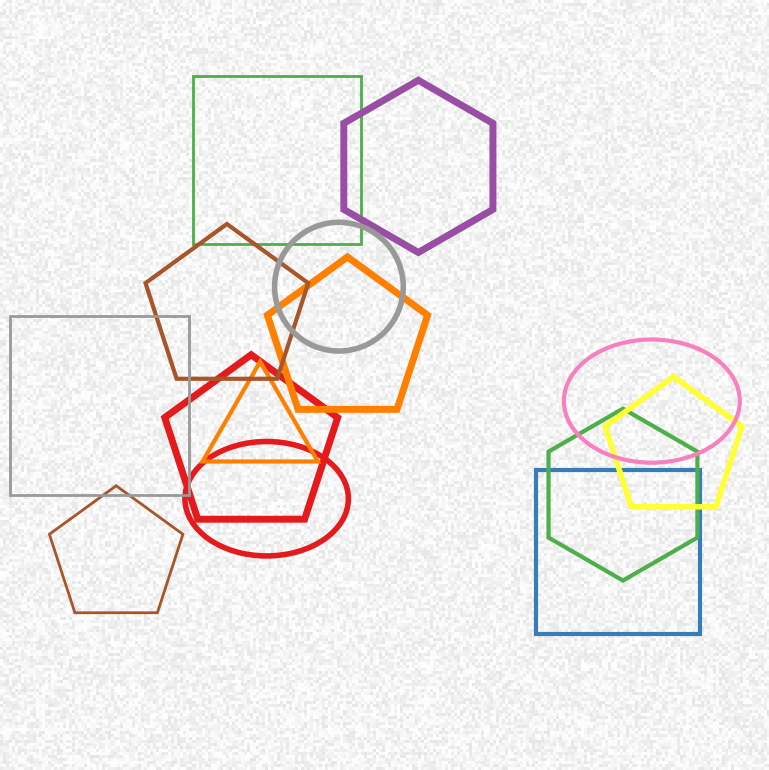[{"shape": "pentagon", "thickness": 2.5, "radius": 0.59, "center": [0.326, 0.421]}, {"shape": "oval", "thickness": 2, "radius": 0.53, "center": [0.346, 0.352]}, {"shape": "square", "thickness": 1.5, "radius": 0.53, "center": [0.803, 0.283]}, {"shape": "square", "thickness": 1, "radius": 0.55, "center": [0.36, 0.792]}, {"shape": "hexagon", "thickness": 1.5, "radius": 0.56, "center": [0.809, 0.358]}, {"shape": "hexagon", "thickness": 2.5, "radius": 0.56, "center": [0.543, 0.784]}, {"shape": "pentagon", "thickness": 2.5, "radius": 0.55, "center": [0.451, 0.557]}, {"shape": "triangle", "thickness": 1.5, "radius": 0.43, "center": [0.338, 0.444]}, {"shape": "pentagon", "thickness": 2, "radius": 0.47, "center": [0.875, 0.417]}, {"shape": "pentagon", "thickness": 1.5, "radius": 0.56, "center": [0.295, 0.598]}, {"shape": "pentagon", "thickness": 1, "radius": 0.46, "center": [0.151, 0.278]}, {"shape": "oval", "thickness": 1.5, "radius": 0.57, "center": [0.847, 0.479]}, {"shape": "square", "thickness": 1, "radius": 0.58, "center": [0.129, 0.473]}, {"shape": "circle", "thickness": 2, "radius": 0.42, "center": [0.44, 0.628]}]